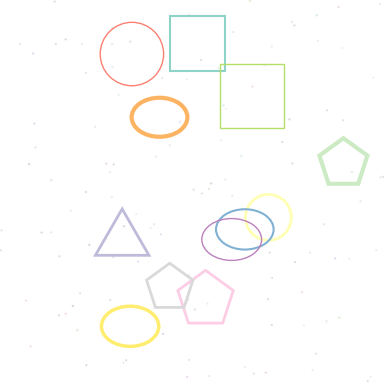[{"shape": "square", "thickness": 1.5, "radius": 0.36, "center": [0.513, 0.888]}, {"shape": "circle", "thickness": 2, "radius": 0.3, "center": [0.697, 0.435]}, {"shape": "triangle", "thickness": 2, "radius": 0.4, "center": [0.317, 0.377]}, {"shape": "circle", "thickness": 1, "radius": 0.41, "center": [0.343, 0.86]}, {"shape": "oval", "thickness": 1.5, "radius": 0.37, "center": [0.636, 0.404]}, {"shape": "oval", "thickness": 3, "radius": 0.36, "center": [0.414, 0.695]}, {"shape": "square", "thickness": 1, "radius": 0.42, "center": [0.654, 0.751]}, {"shape": "pentagon", "thickness": 2, "radius": 0.38, "center": [0.534, 0.222]}, {"shape": "pentagon", "thickness": 2, "radius": 0.32, "center": [0.441, 0.253]}, {"shape": "oval", "thickness": 1, "radius": 0.39, "center": [0.602, 0.378]}, {"shape": "pentagon", "thickness": 3, "radius": 0.33, "center": [0.892, 0.576]}, {"shape": "oval", "thickness": 2.5, "radius": 0.37, "center": [0.338, 0.153]}]